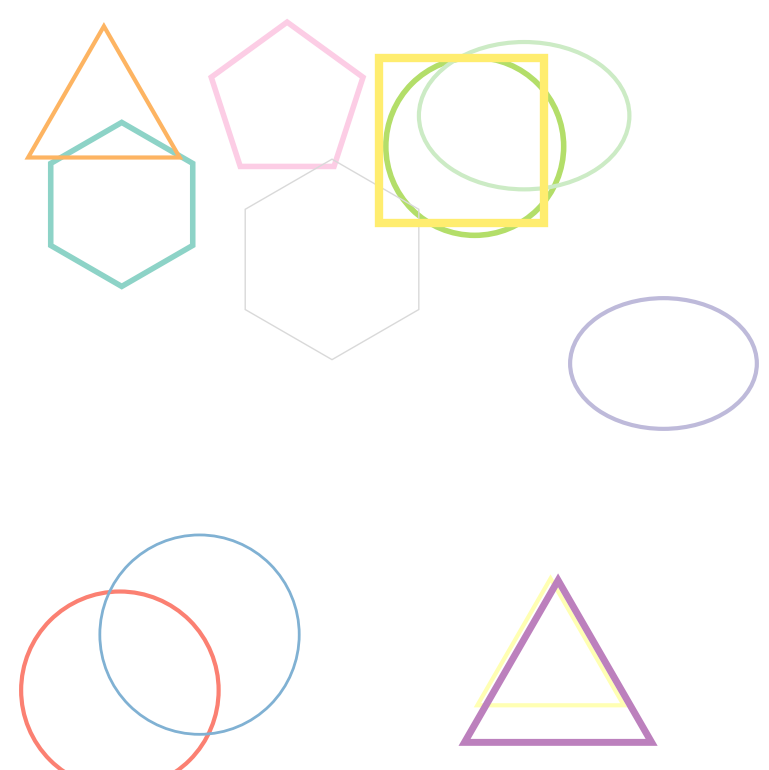[{"shape": "hexagon", "thickness": 2, "radius": 0.53, "center": [0.158, 0.735]}, {"shape": "triangle", "thickness": 1.5, "radius": 0.55, "center": [0.715, 0.139]}, {"shape": "oval", "thickness": 1.5, "radius": 0.61, "center": [0.862, 0.528]}, {"shape": "circle", "thickness": 1.5, "radius": 0.64, "center": [0.156, 0.104]}, {"shape": "circle", "thickness": 1, "radius": 0.65, "center": [0.259, 0.176]}, {"shape": "triangle", "thickness": 1.5, "radius": 0.57, "center": [0.135, 0.852]}, {"shape": "circle", "thickness": 2, "radius": 0.58, "center": [0.617, 0.81]}, {"shape": "pentagon", "thickness": 2, "radius": 0.52, "center": [0.373, 0.868]}, {"shape": "hexagon", "thickness": 0.5, "radius": 0.65, "center": [0.431, 0.663]}, {"shape": "triangle", "thickness": 2.5, "radius": 0.7, "center": [0.725, 0.106]}, {"shape": "oval", "thickness": 1.5, "radius": 0.68, "center": [0.681, 0.85]}, {"shape": "square", "thickness": 3, "radius": 0.53, "center": [0.599, 0.818]}]